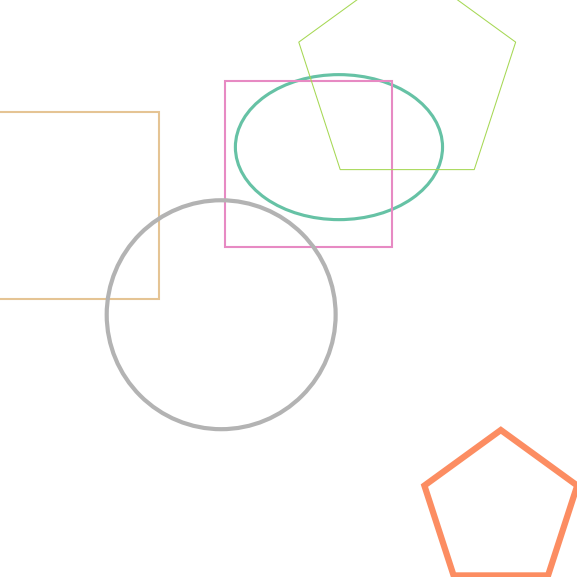[{"shape": "oval", "thickness": 1.5, "radius": 0.9, "center": [0.587, 0.744]}, {"shape": "pentagon", "thickness": 3, "radius": 0.7, "center": [0.867, 0.115]}, {"shape": "square", "thickness": 1, "radius": 0.72, "center": [0.534, 0.716]}, {"shape": "pentagon", "thickness": 0.5, "radius": 0.99, "center": [0.705, 0.865]}, {"shape": "square", "thickness": 1, "radius": 0.81, "center": [0.113, 0.644]}, {"shape": "circle", "thickness": 2, "radius": 0.99, "center": [0.383, 0.454]}]